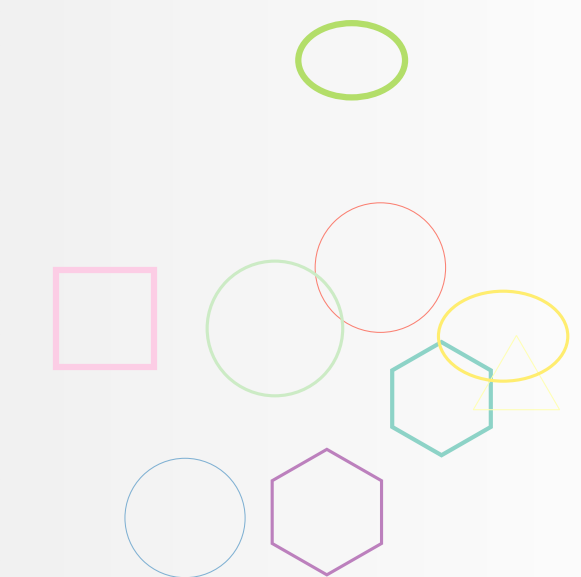[{"shape": "hexagon", "thickness": 2, "radius": 0.49, "center": [0.76, 0.309]}, {"shape": "triangle", "thickness": 0.5, "radius": 0.43, "center": [0.889, 0.333]}, {"shape": "circle", "thickness": 0.5, "radius": 0.56, "center": [0.654, 0.536]}, {"shape": "circle", "thickness": 0.5, "radius": 0.52, "center": [0.318, 0.102]}, {"shape": "oval", "thickness": 3, "radius": 0.46, "center": [0.605, 0.895]}, {"shape": "square", "thickness": 3, "radius": 0.42, "center": [0.181, 0.447]}, {"shape": "hexagon", "thickness": 1.5, "radius": 0.54, "center": [0.562, 0.112]}, {"shape": "circle", "thickness": 1.5, "radius": 0.58, "center": [0.473, 0.43]}, {"shape": "oval", "thickness": 1.5, "radius": 0.56, "center": [0.866, 0.417]}]